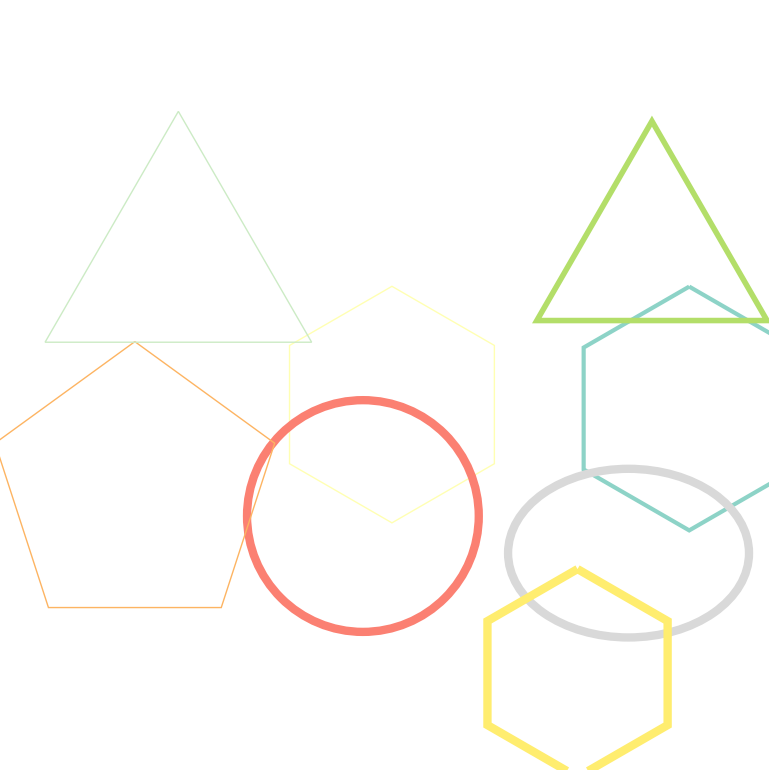[{"shape": "hexagon", "thickness": 1.5, "radius": 0.79, "center": [0.895, 0.469]}, {"shape": "hexagon", "thickness": 0.5, "radius": 0.77, "center": [0.509, 0.475]}, {"shape": "circle", "thickness": 3, "radius": 0.75, "center": [0.471, 0.33]}, {"shape": "pentagon", "thickness": 0.5, "radius": 0.95, "center": [0.175, 0.365]}, {"shape": "triangle", "thickness": 2, "radius": 0.86, "center": [0.847, 0.67]}, {"shape": "oval", "thickness": 3, "radius": 0.78, "center": [0.816, 0.282]}, {"shape": "triangle", "thickness": 0.5, "radius": 1.0, "center": [0.232, 0.655]}, {"shape": "hexagon", "thickness": 3, "radius": 0.68, "center": [0.75, 0.126]}]